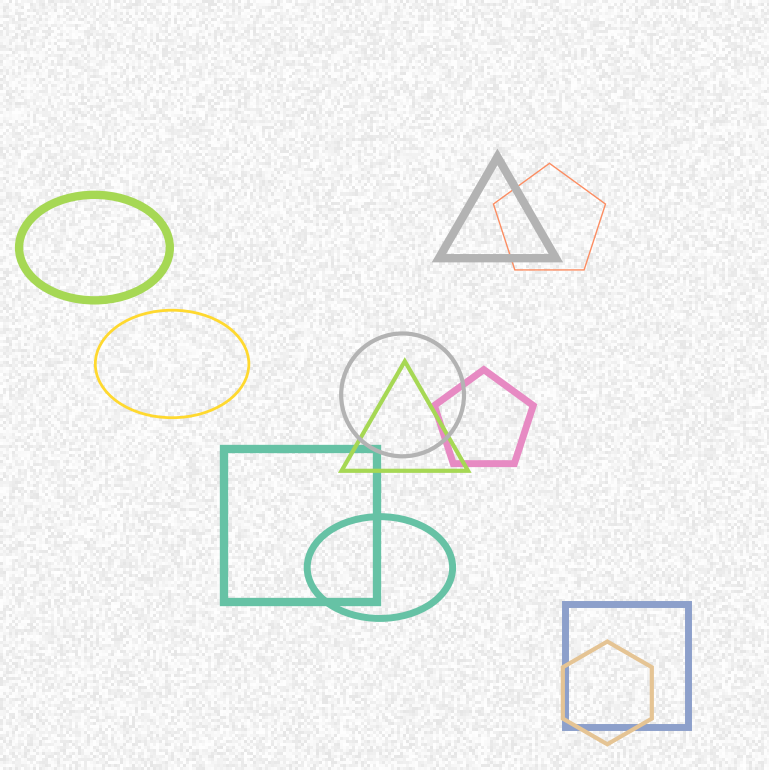[{"shape": "oval", "thickness": 2.5, "radius": 0.47, "center": [0.493, 0.263]}, {"shape": "square", "thickness": 3, "radius": 0.5, "center": [0.391, 0.317]}, {"shape": "pentagon", "thickness": 0.5, "radius": 0.38, "center": [0.714, 0.711]}, {"shape": "square", "thickness": 2.5, "radius": 0.4, "center": [0.814, 0.136]}, {"shape": "pentagon", "thickness": 2.5, "radius": 0.34, "center": [0.628, 0.452]}, {"shape": "triangle", "thickness": 1.5, "radius": 0.47, "center": [0.526, 0.436]}, {"shape": "oval", "thickness": 3, "radius": 0.49, "center": [0.123, 0.678]}, {"shape": "oval", "thickness": 1, "radius": 0.5, "center": [0.223, 0.527]}, {"shape": "hexagon", "thickness": 1.5, "radius": 0.33, "center": [0.789, 0.1]}, {"shape": "circle", "thickness": 1.5, "radius": 0.4, "center": [0.523, 0.487]}, {"shape": "triangle", "thickness": 3, "radius": 0.44, "center": [0.646, 0.709]}]